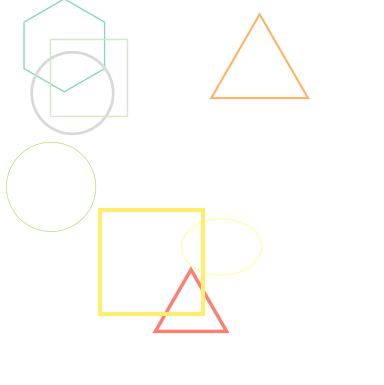[{"shape": "hexagon", "thickness": 1, "radius": 0.6, "center": [0.167, 0.882]}, {"shape": "oval", "thickness": 1, "radius": 0.52, "center": [0.575, 0.358]}, {"shape": "triangle", "thickness": 2.5, "radius": 0.53, "center": [0.496, 0.193]}, {"shape": "triangle", "thickness": 1.5, "radius": 0.73, "center": [0.674, 0.818]}, {"shape": "circle", "thickness": 0.5, "radius": 0.58, "center": [0.133, 0.515]}, {"shape": "circle", "thickness": 2, "radius": 0.53, "center": [0.188, 0.758]}, {"shape": "square", "thickness": 1, "radius": 0.5, "center": [0.23, 0.799]}, {"shape": "square", "thickness": 3, "radius": 0.67, "center": [0.393, 0.319]}]